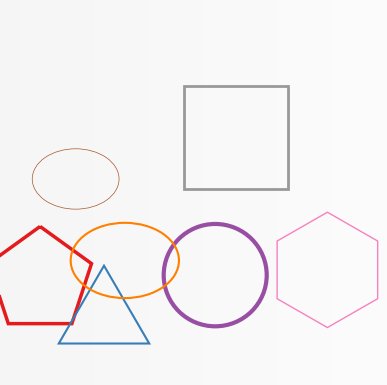[{"shape": "pentagon", "thickness": 2.5, "radius": 0.7, "center": [0.103, 0.272]}, {"shape": "triangle", "thickness": 1.5, "radius": 0.67, "center": [0.268, 0.175]}, {"shape": "circle", "thickness": 3, "radius": 0.66, "center": [0.555, 0.285]}, {"shape": "oval", "thickness": 1.5, "radius": 0.7, "center": [0.322, 0.323]}, {"shape": "oval", "thickness": 0.5, "radius": 0.56, "center": [0.195, 0.535]}, {"shape": "hexagon", "thickness": 1, "radius": 0.75, "center": [0.845, 0.299]}, {"shape": "square", "thickness": 2, "radius": 0.67, "center": [0.609, 0.642]}]